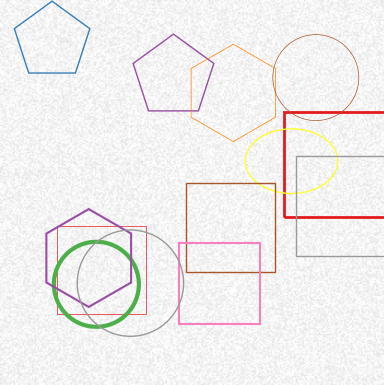[{"shape": "square", "thickness": 2, "radius": 0.68, "center": [0.875, 0.574]}, {"shape": "square", "thickness": 0.5, "radius": 0.58, "center": [0.263, 0.299]}, {"shape": "pentagon", "thickness": 1, "radius": 0.52, "center": [0.135, 0.894]}, {"shape": "circle", "thickness": 3, "radius": 0.55, "center": [0.25, 0.262]}, {"shape": "hexagon", "thickness": 1.5, "radius": 0.64, "center": [0.231, 0.33]}, {"shape": "pentagon", "thickness": 1, "radius": 0.55, "center": [0.451, 0.801]}, {"shape": "hexagon", "thickness": 0.5, "radius": 0.63, "center": [0.606, 0.759]}, {"shape": "oval", "thickness": 1, "radius": 0.6, "center": [0.757, 0.581]}, {"shape": "square", "thickness": 1, "radius": 0.58, "center": [0.598, 0.41]}, {"shape": "circle", "thickness": 0.5, "radius": 0.56, "center": [0.82, 0.798]}, {"shape": "square", "thickness": 1.5, "radius": 0.52, "center": [0.569, 0.265]}, {"shape": "circle", "thickness": 1, "radius": 0.69, "center": [0.339, 0.265]}, {"shape": "square", "thickness": 1, "radius": 0.64, "center": [0.898, 0.465]}]